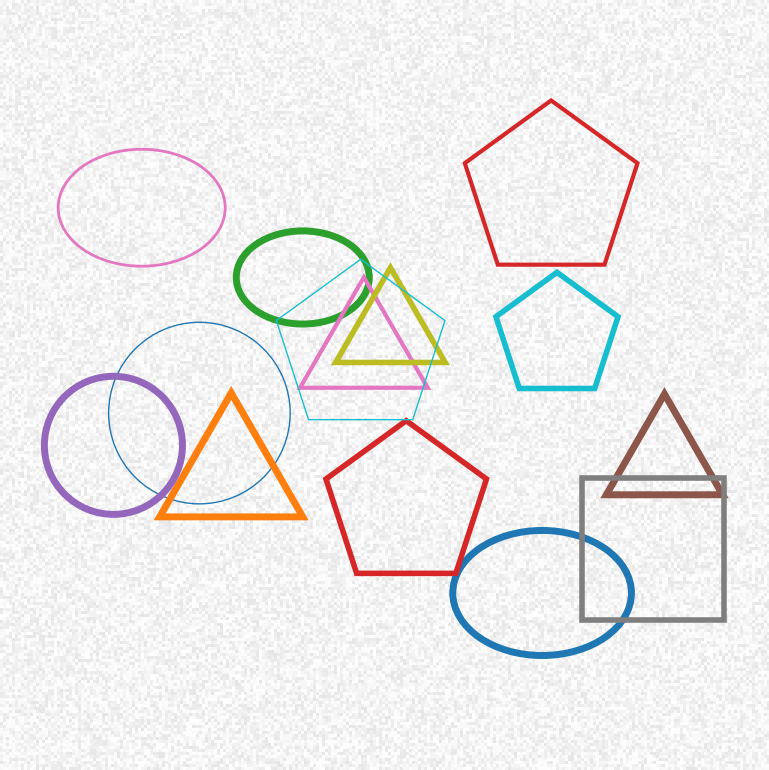[{"shape": "circle", "thickness": 0.5, "radius": 0.59, "center": [0.259, 0.464]}, {"shape": "oval", "thickness": 2.5, "radius": 0.58, "center": [0.704, 0.23]}, {"shape": "triangle", "thickness": 2.5, "radius": 0.54, "center": [0.3, 0.382]}, {"shape": "oval", "thickness": 2.5, "radius": 0.43, "center": [0.393, 0.64]}, {"shape": "pentagon", "thickness": 2, "radius": 0.55, "center": [0.528, 0.344]}, {"shape": "pentagon", "thickness": 1.5, "radius": 0.59, "center": [0.716, 0.752]}, {"shape": "circle", "thickness": 2.5, "radius": 0.45, "center": [0.147, 0.422]}, {"shape": "triangle", "thickness": 2.5, "radius": 0.44, "center": [0.863, 0.401]}, {"shape": "oval", "thickness": 1, "radius": 0.54, "center": [0.184, 0.73]}, {"shape": "triangle", "thickness": 1.5, "radius": 0.48, "center": [0.473, 0.544]}, {"shape": "square", "thickness": 2, "radius": 0.46, "center": [0.847, 0.287]}, {"shape": "triangle", "thickness": 2, "radius": 0.41, "center": [0.507, 0.57]}, {"shape": "pentagon", "thickness": 0.5, "radius": 0.58, "center": [0.468, 0.548]}, {"shape": "pentagon", "thickness": 2, "radius": 0.42, "center": [0.723, 0.563]}]